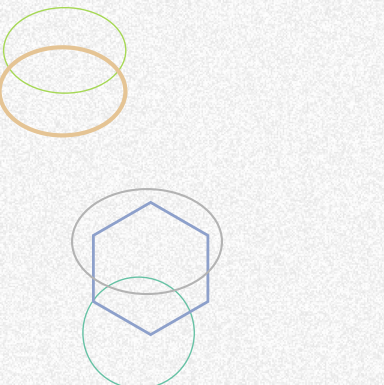[{"shape": "circle", "thickness": 1, "radius": 0.72, "center": [0.36, 0.135]}, {"shape": "hexagon", "thickness": 2, "radius": 0.86, "center": [0.391, 0.303]}, {"shape": "oval", "thickness": 1, "radius": 0.79, "center": [0.168, 0.869]}, {"shape": "oval", "thickness": 3, "radius": 0.82, "center": [0.162, 0.763]}, {"shape": "oval", "thickness": 1.5, "radius": 0.97, "center": [0.382, 0.373]}]